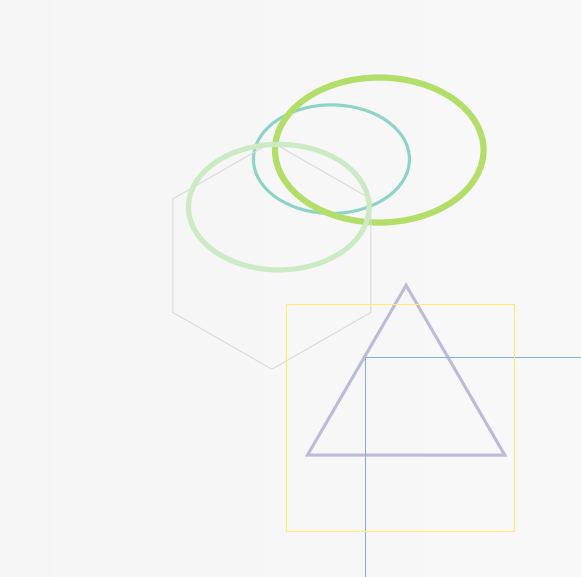[{"shape": "oval", "thickness": 1.5, "radius": 0.67, "center": [0.57, 0.724]}, {"shape": "triangle", "thickness": 1.5, "radius": 0.98, "center": [0.699, 0.309]}, {"shape": "square", "thickness": 0.5, "radius": 0.98, "center": [0.824, 0.185]}, {"shape": "oval", "thickness": 3, "radius": 0.9, "center": [0.653, 0.739]}, {"shape": "hexagon", "thickness": 0.5, "radius": 0.98, "center": [0.468, 0.556]}, {"shape": "oval", "thickness": 2.5, "radius": 0.78, "center": [0.48, 0.64]}, {"shape": "square", "thickness": 0.5, "radius": 0.98, "center": [0.688, 0.276]}]